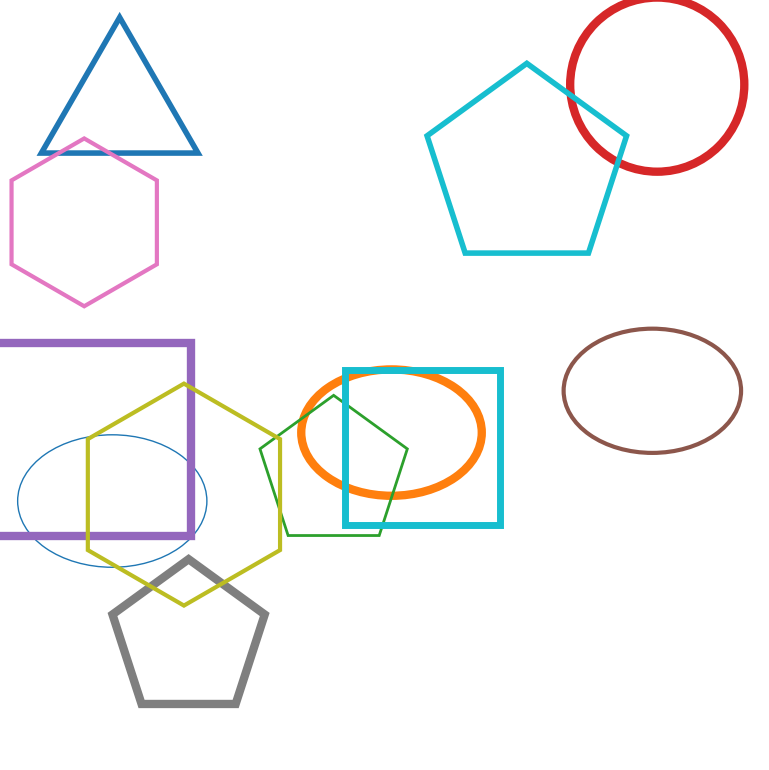[{"shape": "triangle", "thickness": 2, "radius": 0.59, "center": [0.155, 0.86]}, {"shape": "oval", "thickness": 0.5, "radius": 0.61, "center": [0.146, 0.349]}, {"shape": "oval", "thickness": 3, "radius": 0.59, "center": [0.508, 0.438]}, {"shape": "pentagon", "thickness": 1, "radius": 0.5, "center": [0.433, 0.386]}, {"shape": "circle", "thickness": 3, "radius": 0.57, "center": [0.854, 0.89]}, {"shape": "square", "thickness": 3, "radius": 0.62, "center": [0.123, 0.429]}, {"shape": "oval", "thickness": 1.5, "radius": 0.58, "center": [0.847, 0.492]}, {"shape": "hexagon", "thickness": 1.5, "radius": 0.54, "center": [0.109, 0.711]}, {"shape": "pentagon", "thickness": 3, "radius": 0.52, "center": [0.245, 0.17]}, {"shape": "hexagon", "thickness": 1.5, "radius": 0.72, "center": [0.239, 0.358]}, {"shape": "pentagon", "thickness": 2, "radius": 0.68, "center": [0.684, 0.781]}, {"shape": "square", "thickness": 2.5, "radius": 0.5, "center": [0.548, 0.418]}]